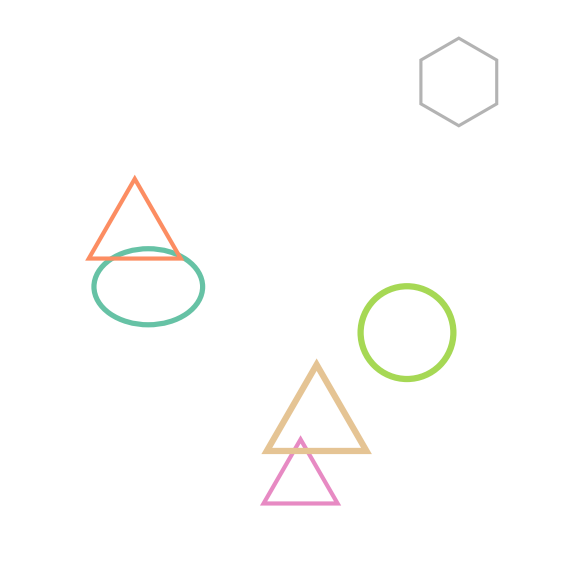[{"shape": "oval", "thickness": 2.5, "radius": 0.47, "center": [0.257, 0.503]}, {"shape": "triangle", "thickness": 2, "radius": 0.46, "center": [0.233, 0.597]}, {"shape": "triangle", "thickness": 2, "radius": 0.37, "center": [0.52, 0.164]}, {"shape": "circle", "thickness": 3, "radius": 0.4, "center": [0.705, 0.423]}, {"shape": "triangle", "thickness": 3, "radius": 0.5, "center": [0.548, 0.268]}, {"shape": "hexagon", "thickness": 1.5, "radius": 0.38, "center": [0.794, 0.857]}]